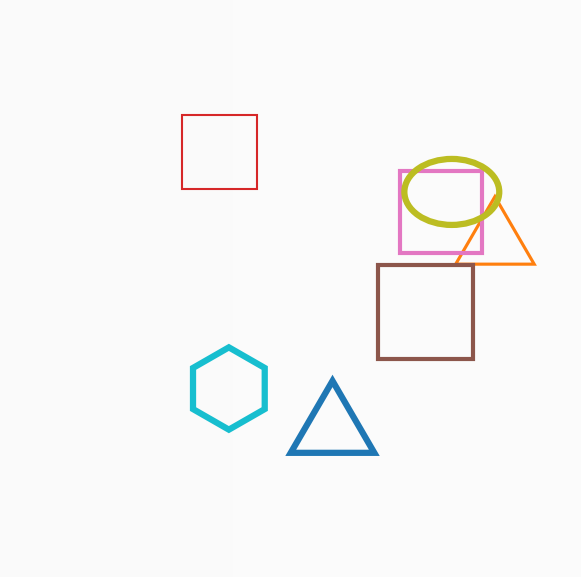[{"shape": "triangle", "thickness": 3, "radius": 0.42, "center": [0.572, 0.257]}, {"shape": "triangle", "thickness": 1.5, "radius": 0.39, "center": [0.851, 0.581]}, {"shape": "square", "thickness": 1, "radius": 0.32, "center": [0.378, 0.736]}, {"shape": "square", "thickness": 2, "radius": 0.41, "center": [0.732, 0.459]}, {"shape": "square", "thickness": 2, "radius": 0.35, "center": [0.758, 0.632]}, {"shape": "oval", "thickness": 3, "radius": 0.41, "center": [0.777, 0.667]}, {"shape": "hexagon", "thickness": 3, "radius": 0.36, "center": [0.394, 0.326]}]